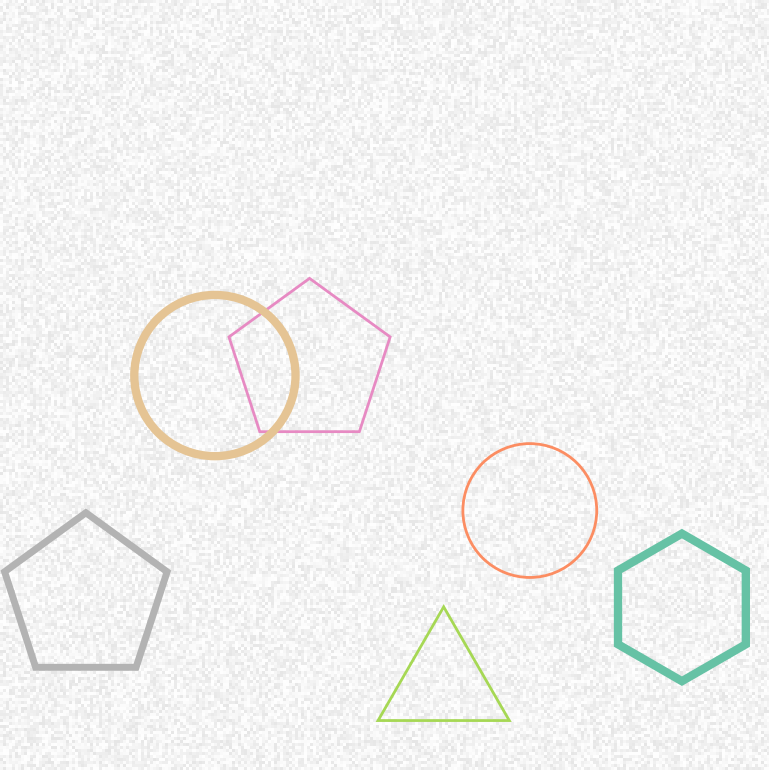[{"shape": "hexagon", "thickness": 3, "radius": 0.48, "center": [0.886, 0.211]}, {"shape": "circle", "thickness": 1, "radius": 0.43, "center": [0.688, 0.337]}, {"shape": "pentagon", "thickness": 1, "radius": 0.55, "center": [0.402, 0.528]}, {"shape": "triangle", "thickness": 1, "radius": 0.49, "center": [0.576, 0.113]}, {"shape": "circle", "thickness": 3, "radius": 0.52, "center": [0.279, 0.512]}, {"shape": "pentagon", "thickness": 2.5, "radius": 0.55, "center": [0.112, 0.223]}]